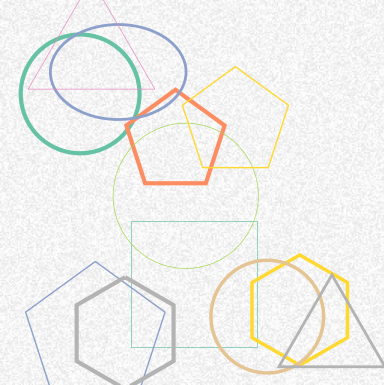[{"shape": "square", "thickness": 0.5, "radius": 0.82, "center": [0.504, 0.262]}, {"shape": "circle", "thickness": 3, "radius": 0.77, "center": [0.208, 0.756]}, {"shape": "pentagon", "thickness": 3, "radius": 0.67, "center": [0.456, 0.633]}, {"shape": "pentagon", "thickness": 1, "radius": 0.95, "center": [0.248, 0.13]}, {"shape": "oval", "thickness": 2, "radius": 0.88, "center": [0.307, 0.813]}, {"shape": "triangle", "thickness": 0.5, "radius": 0.95, "center": [0.238, 0.863]}, {"shape": "circle", "thickness": 0.5, "radius": 0.94, "center": [0.482, 0.491]}, {"shape": "pentagon", "thickness": 1, "radius": 0.72, "center": [0.612, 0.682]}, {"shape": "hexagon", "thickness": 2.5, "radius": 0.72, "center": [0.779, 0.195]}, {"shape": "circle", "thickness": 2.5, "radius": 0.73, "center": [0.694, 0.178]}, {"shape": "triangle", "thickness": 2, "radius": 0.8, "center": [0.862, 0.127]}, {"shape": "hexagon", "thickness": 3, "radius": 0.73, "center": [0.325, 0.135]}]